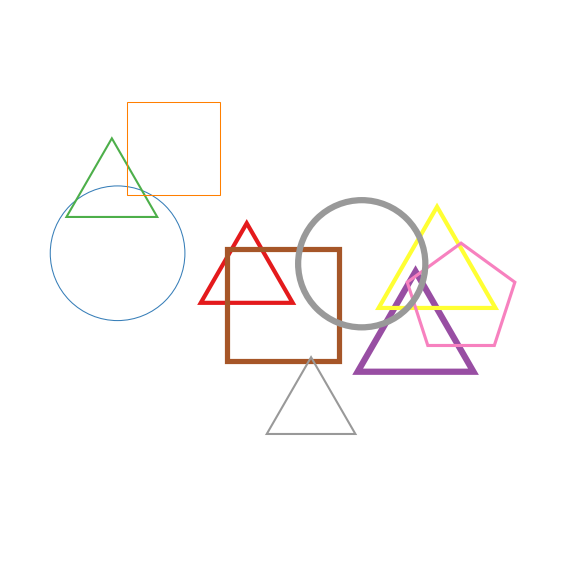[{"shape": "triangle", "thickness": 2, "radius": 0.46, "center": [0.427, 0.521]}, {"shape": "circle", "thickness": 0.5, "radius": 0.58, "center": [0.204, 0.561]}, {"shape": "triangle", "thickness": 1, "radius": 0.45, "center": [0.194, 0.669]}, {"shape": "triangle", "thickness": 3, "radius": 0.58, "center": [0.72, 0.413]}, {"shape": "square", "thickness": 0.5, "radius": 0.4, "center": [0.3, 0.742]}, {"shape": "triangle", "thickness": 2, "radius": 0.58, "center": [0.757, 0.524]}, {"shape": "square", "thickness": 2.5, "radius": 0.49, "center": [0.49, 0.471]}, {"shape": "pentagon", "thickness": 1.5, "radius": 0.49, "center": [0.798, 0.48]}, {"shape": "circle", "thickness": 3, "radius": 0.55, "center": [0.626, 0.542]}, {"shape": "triangle", "thickness": 1, "radius": 0.44, "center": [0.539, 0.292]}]